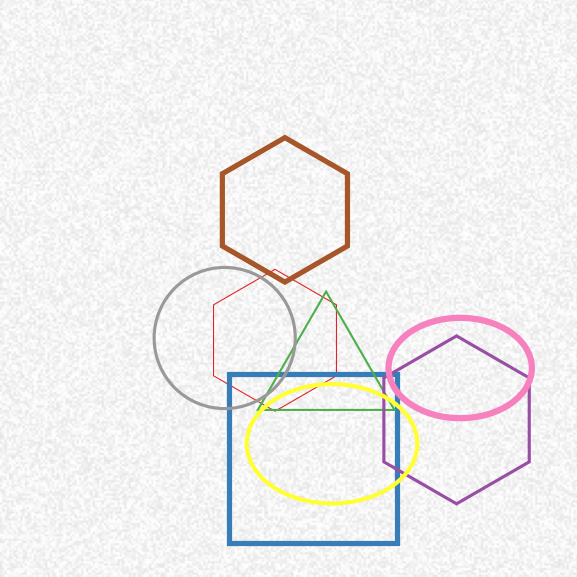[{"shape": "hexagon", "thickness": 0.5, "radius": 0.61, "center": [0.476, 0.41]}, {"shape": "square", "thickness": 2.5, "radius": 0.73, "center": [0.542, 0.205]}, {"shape": "triangle", "thickness": 1, "radius": 0.68, "center": [0.565, 0.358]}, {"shape": "hexagon", "thickness": 1.5, "radius": 0.73, "center": [0.791, 0.272]}, {"shape": "oval", "thickness": 2, "radius": 0.74, "center": [0.575, 0.231]}, {"shape": "hexagon", "thickness": 2.5, "radius": 0.63, "center": [0.493, 0.636]}, {"shape": "oval", "thickness": 3, "radius": 0.62, "center": [0.797, 0.362]}, {"shape": "circle", "thickness": 1.5, "radius": 0.61, "center": [0.389, 0.414]}]